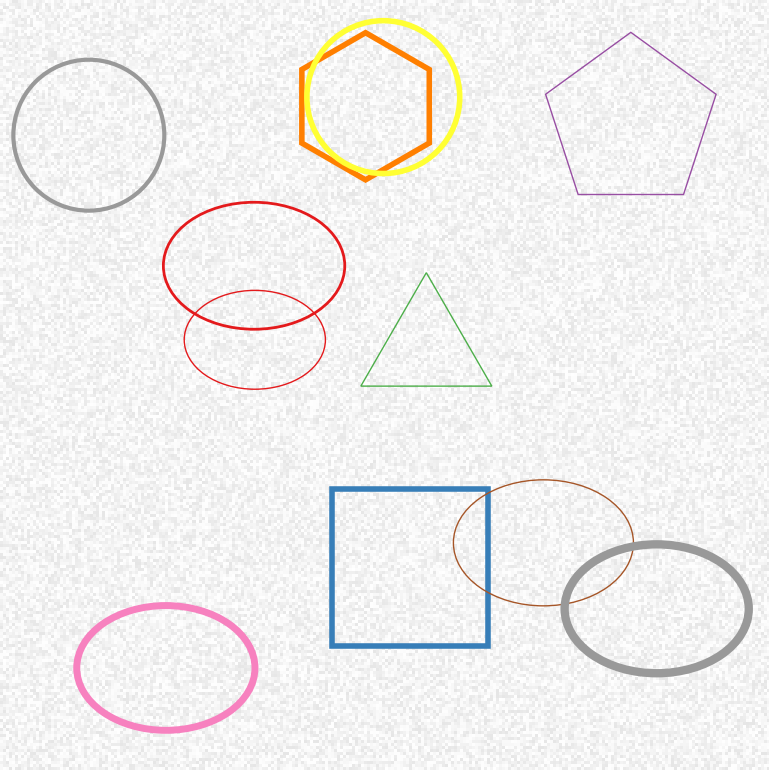[{"shape": "oval", "thickness": 0.5, "radius": 0.46, "center": [0.331, 0.559]}, {"shape": "oval", "thickness": 1, "radius": 0.59, "center": [0.33, 0.655]}, {"shape": "square", "thickness": 2, "radius": 0.51, "center": [0.533, 0.263]}, {"shape": "triangle", "thickness": 0.5, "radius": 0.49, "center": [0.554, 0.548]}, {"shape": "pentagon", "thickness": 0.5, "radius": 0.58, "center": [0.819, 0.842]}, {"shape": "hexagon", "thickness": 2, "radius": 0.48, "center": [0.475, 0.862]}, {"shape": "circle", "thickness": 2, "radius": 0.5, "center": [0.498, 0.874]}, {"shape": "oval", "thickness": 0.5, "radius": 0.58, "center": [0.706, 0.295]}, {"shape": "oval", "thickness": 2.5, "radius": 0.58, "center": [0.215, 0.133]}, {"shape": "circle", "thickness": 1.5, "radius": 0.49, "center": [0.115, 0.824]}, {"shape": "oval", "thickness": 3, "radius": 0.6, "center": [0.853, 0.209]}]